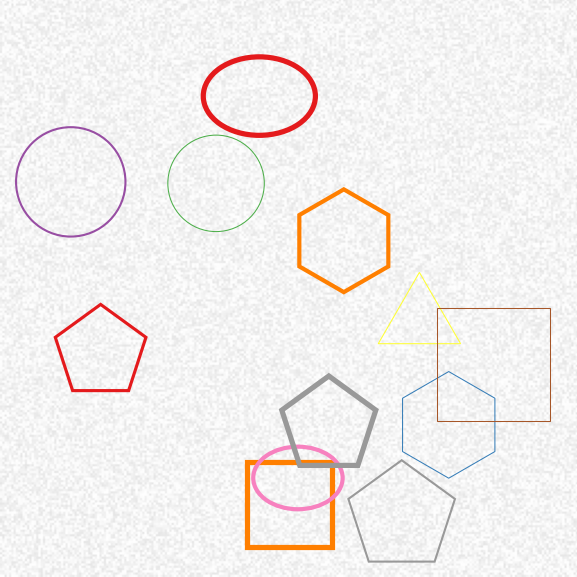[{"shape": "pentagon", "thickness": 1.5, "radius": 0.41, "center": [0.174, 0.39]}, {"shape": "oval", "thickness": 2.5, "radius": 0.49, "center": [0.449, 0.833]}, {"shape": "hexagon", "thickness": 0.5, "radius": 0.46, "center": [0.777, 0.263]}, {"shape": "circle", "thickness": 0.5, "radius": 0.42, "center": [0.374, 0.682]}, {"shape": "circle", "thickness": 1, "radius": 0.47, "center": [0.123, 0.684]}, {"shape": "hexagon", "thickness": 2, "radius": 0.44, "center": [0.595, 0.582]}, {"shape": "square", "thickness": 2.5, "radius": 0.36, "center": [0.501, 0.125]}, {"shape": "triangle", "thickness": 0.5, "radius": 0.41, "center": [0.726, 0.445]}, {"shape": "square", "thickness": 0.5, "radius": 0.49, "center": [0.854, 0.369]}, {"shape": "oval", "thickness": 2, "radius": 0.39, "center": [0.516, 0.171]}, {"shape": "pentagon", "thickness": 2.5, "radius": 0.43, "center": [0.569, 0.262]}, {"shape": "pentagon", "thickness": 1, "radius": 0.49, "center": [0.696, 0.105]}]